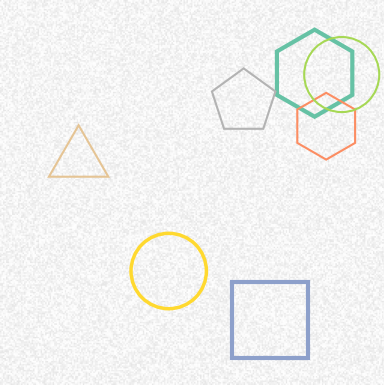[{"shape": "hexagon", "thickness": 3, "radius": 0.57, "center": [0.817, 0.81]}, {"shape": "hexagon", "thickness": 1.5, "radius": 0.43, "center": [0.847, 0.672]}, {"shape": "square", "thickness": 3, "radius": 0.49, "center": [0.701, 0.169]}, {"shape": "circle", "thickness": 1.5, "radius": 0.49, "center": [0.888, 0.806]}, {"shape": "circle", "thickness": 2.5, "radius": 0.49, "center": [0.438, 0.296]}, {"shape": "triangle", "thickness": 1.5, "radius": 0.45, "center": [0.204, 0.586]}, {"shape": "pentagon", "thickness": 1.5, "radius": 0.43, "center": [0.633, 0.736]}]